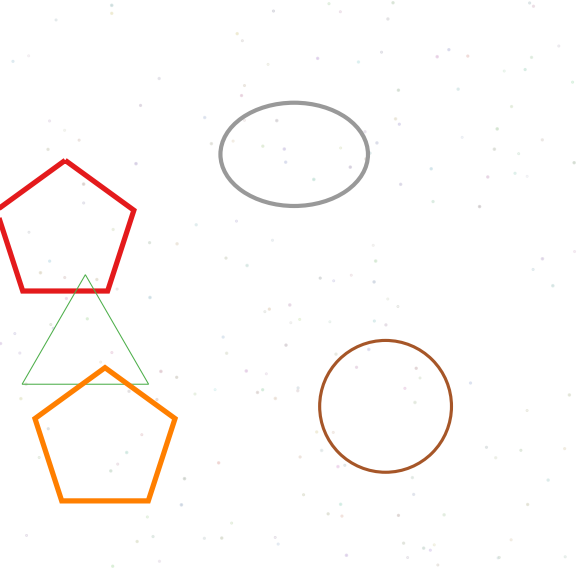[{"shape": "pentagon", "thickness": 2.5, "radius": 0.63, "center": [0.113, 0.596]}, {"shape": "triangle", "thickness": 0.5, "radius": 0.63, "center": [0.148, 0.397]}, {"shape": "pentagon", "thickness": 2.5, "radius": 0.64, "center": [0.182, 0.235]}, {"shape": "circle", "thickness": 1.5, "radius": 0.57, "center": [0.668, 0.296]}, {"shape": "oval", "thickness": 2, "radius": 0.64, "center": [0.509, 0.732]}]